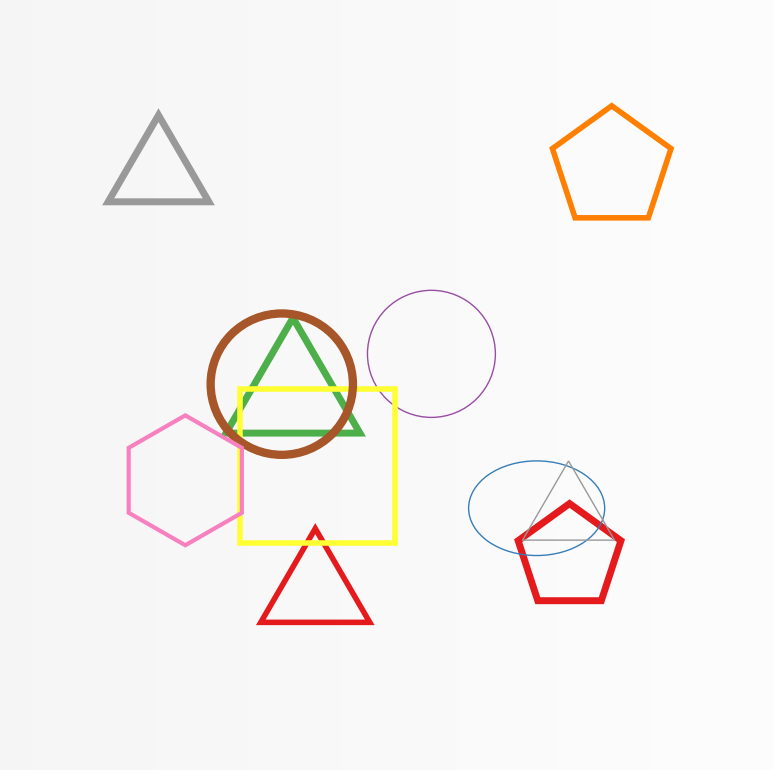[{"shape": "pentagon", "thickness": 2.5, "radius": 0.35, "center": [0.735, 0.276]}, {"shape": "triangle", "thickness": 2, "radius": 0.41, "center": [0.407, 0.232]}, {"shape": "oval", "thickness": 0.5, "radius": 0.44, "center": [0.692, 0.34]}, {"shape": "triangle", "thickness": 2.5, "radius": 0.5, "center": [0.378, 0.487]}, {"shape": "circle", "thickness": 0.5, "radius": 0.41, "center": [0.557, 0.54]}, {"shape": "pentagon", "thickness": 2, "radius": 0.4, "center": [0.789, 0.782]}, {"shape": "square", "thickness": 2, "radius": 0.5, "center": [0.41, 0.395]}, {"shape": "circle", "thickness": 3, "radius": 0.46, "center": [0.364, 0.501]}, {"shape": "hexagon", "thickness": 1.5, "radius": 0.42, "center": [0.239, 0.376]}, {"shape": "triangle", "thickness": 0.5, "radius": 0.34, "center": [0.734, 0.333]}, {"shape": "triangle", "thickness": 2.5, "radius": 0.37, "center": [0.205, 0.775]}]